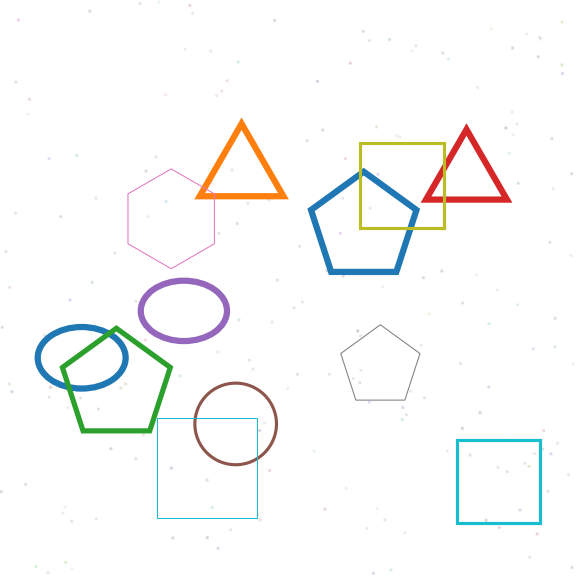[{"shape": "oval", "thickness": 3, "radius": 0.38, "center": [0.141, 0.38]}, {"shape": "pentagon", "thickness": 3, "radius": 0.48, "center": [0.63, 0.606]}, {"shape": "triangle", "thickness": 3, "radius": 0.42, "center": [0.418, 0.701]}, {"shape": "pentagon", "thickness": 2.5, "radius": 0.49, "center": [0.202, 0.333]}, {"shape": "triangle", "thickness": 3, "radius": 0.4, "center": [0.808, 0.694]}, {"shape": "oval", "thickness": 3, "radius": 0.37, "center": [0.318, 0.461]}, {"shape": "circle", "thickness": 1.5, "radius": 0.35, "center": [0.408, 0.265]}, {"shape": "hexagon", "thickness": 0.5, "radius": 0.43, "center": [0.296, 0.62]}, {"shape": "pentagon", "thickness": 0.5, "radius": 0.36, "center": [0.659, 0.365]}, {"shape": "square", "thickness": 1.5, "radius": 0.36, "center": [0.696, 0.678]}, {"shape": "square", "thickness": 1.5, "radius": 0.36, "center": [0.864, 0.165]}, {"shape": "square", "thickness": 0.5, "radius": 0.43, "center": [0.359, 0.189]}]